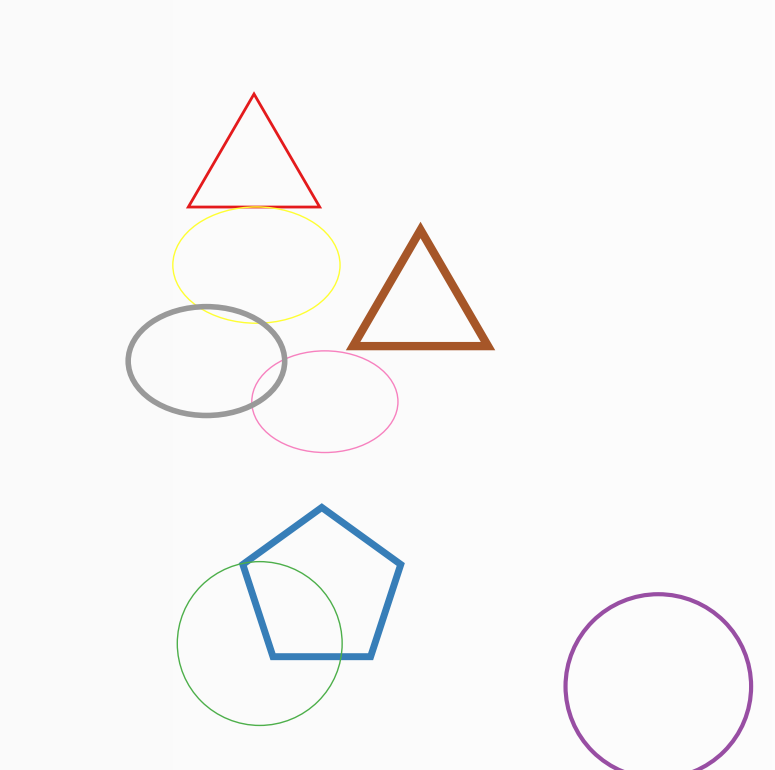[{"shape": "triangle", "thickness": 1, "radius": 0.49, "center": [0.328, 0.78]}, {"shape": "pentagon", "thickness": 2.5, "radius": 0.54, "center": [0.415, 0.234]}, {"shape": "circle", "thickness": 0.5, "radius": 0.53, "center": [0.335, 0.164]}, {"shape": "circle", "thickness": 1.5, "radius": 0.6, "center": [0.849, 0.109]}, {"shape": "oval", "thickness": 0.5, "radius": 0.54, "center": [0.331, 0.656]}, {"shape": "triangle", "thickness": 3, "radius": 0.5, "center": [0.543, 0.601]}, {"shape": "oval", "thickness": 0.5, "radius": 0.47, "center": [0.419, 0.478]}, {"shape": "oval", "thickness": 2, "radius": 0.5, "center": [0.266, 0.531]}]